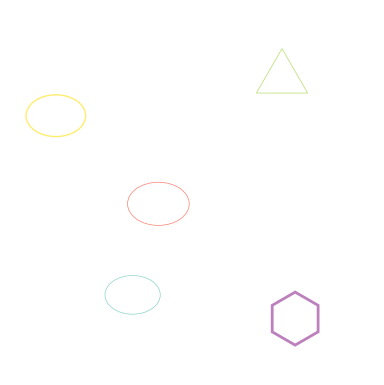[{"shape": "oval", "thickness": 0.5, "radius": 0.36, "center": [0.344, 0.234]}, {"shape": "oval", "thickness": 0.5, "radius": 0.4, "center": [0.411, 0.471]}, {"shape": "triangle", "thickness": 0.5, "radius": 0.38, "center": [0.733, 0.797]}, {"shape": "hexagon", "thickness": 2, "radius": 0.34, "center": [0.767, 0.172]}, {"shape": "oval", "thickness": 1, "radius": 0.39, "center": [0.145, 0.699]}]